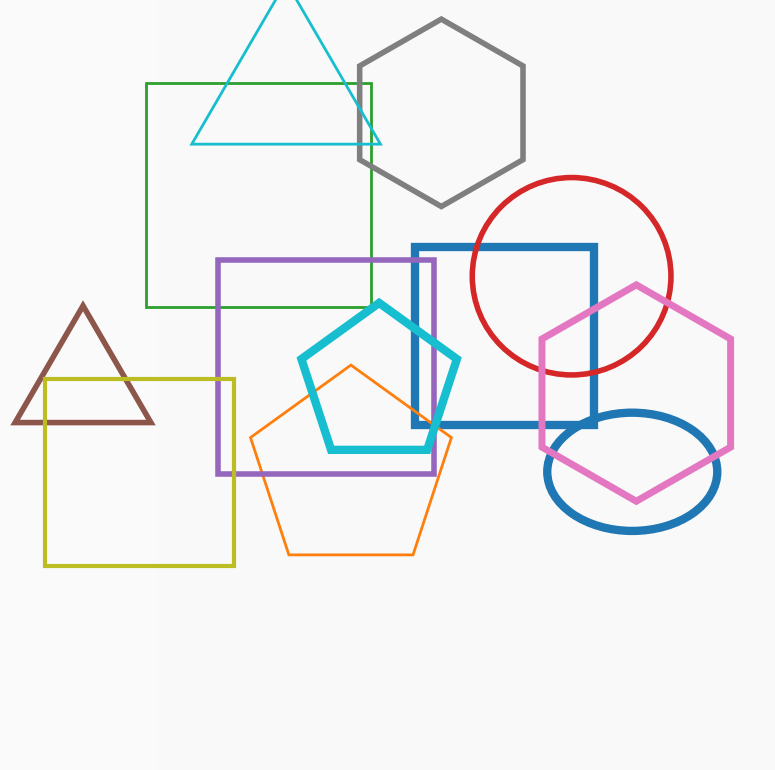[{"shape": "square", "thickness": 3, "radius": 0.58, "center": [0.651, 0.564]}, {"shape": "oval", "thickness": 3, "radius": 0.55, "center": [0.816, 0.387]}, {"shape": "pentagon", "thickness": 1, "radius": 0.68, "center": [0.453, 0.39]}, {"shape": "square", "thickness": 1, "radius": 0.73, "center": [0.334, 0.747]}, {"shape": "circle", "thickness": 2, "radius": 0.64, "center": [0.738, 0.641]}, {"shape": "square", "thickness": 2, "radius": 0.7, "center": [0.42, 0.523]}, {"shape": "triangle", "thickness": 2, "radius": 0.51, "center": [0.107, 0.502]}, {"shape": "hexagon", "thickness": 2.5, "radius": 0.7, "center": [0.821, 0.49]}, {"shape": "hexagon", "thickness": 2, "radius": 0.61, "center": [0.569, 0.853]}, {"shape": "square", "thickness": 1.5, "radius": 0.61, "center": [0.18, 0.387]}, {"shape": "pentagon", "thickness": 3, "radius": 0.53, "center": [0.489, 0.501]}, {"shape": "triangle", "thickness": 1, "radius": 0.7, "center": [0.369, 0.883]}]